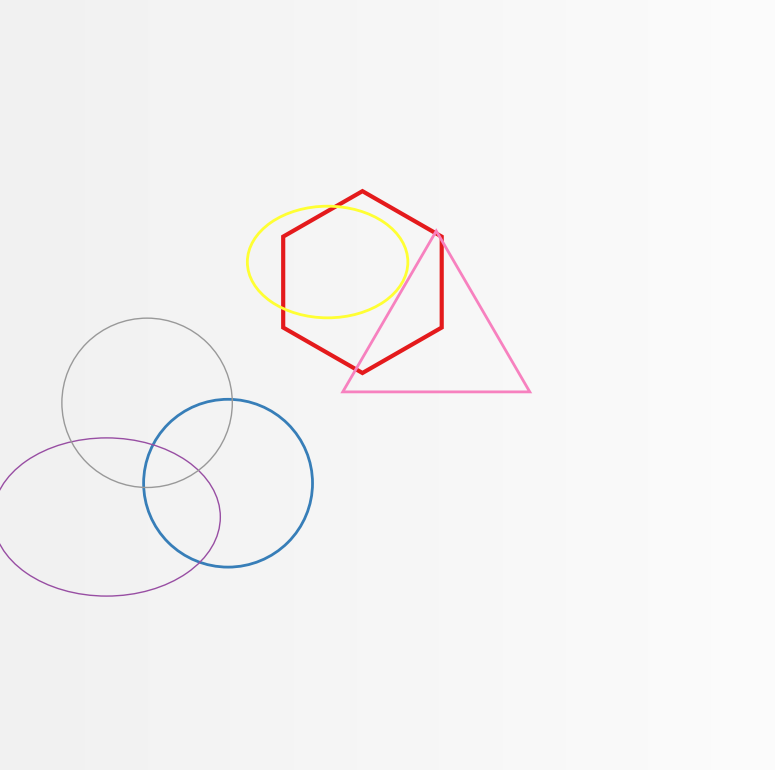[{"shape": "hexagon", "thickness": 1.5, "radius": 0.59, "center": [0.468, 0.634]}, {"shape": "circle", "thickness": 1, "radius": 0.54, "center": [0.294, 0.372]}, {"shape": "oval", "thickness": 0.5, "radius": 0.73, "center": [0.138, 0.329]}, {"shape": "oval", "thickness": 1, "radius": 0.52, "center": [0.423, 0.66]}, {"shape": "triangle", "thickness": 1, "radius": 0.7, "center": [0.563, 0.561]}, {"shape": "circle", "thickness": 0.5, "radius": 0.55, "center": [0.19, 0.477]}]